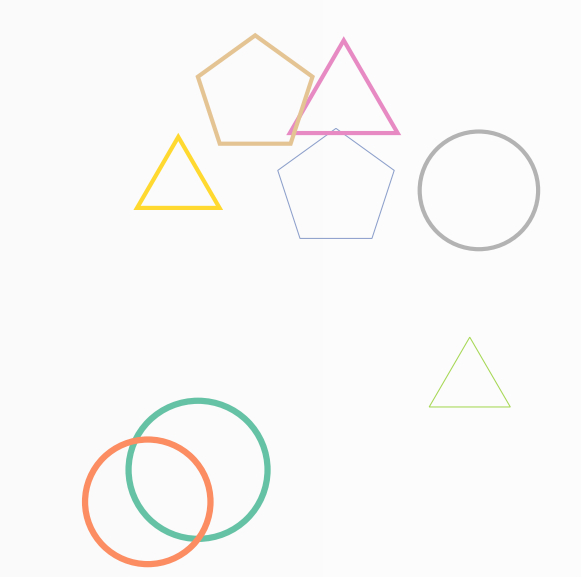[{"shape": "circle", "thickness": 3, "radius": 0.6, "center": [0.341, 0.186]}, {"shape": "circle", "thickness": 3, "radius": 0.54, "center": [0.254, 0.13]}, {"shape": "pentagon", "thickness": 0.5, "radius": 0.53, "center": [0.578, 0.672]}, {"shape": "triangle", "thickness": 2, "radius": 0.54, "center": [0.591, 0.822]}, {"shape": "triangle", "thickness": 0.5, "radius": 0.4, "center": [0.808, 0.335]}, {"shape": "triangle", "thickness": 2, "radius": 0.41, "center": [0.307, 0.68]}, {"shape": "pentagon", "thickness": 2, "radius": 0.52, "center": [0.439, 0.834]}, {"shape": "circle", "thickness": 2, "radius": 0.51, "center": [0.824, 0.669]}]